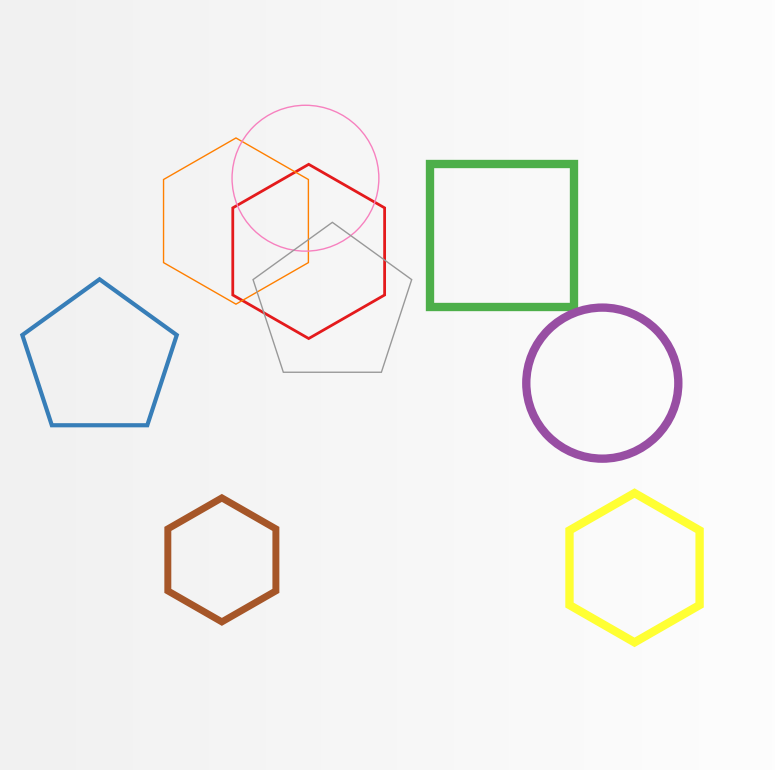[{"shape": "hexagon", "thickness": 1, "radius": 0.57, "center": [0.398, 0.673]}, {"shape": "pentagon", "thickness": 1.5, "radius": 0.52, "center": [0.128, 0.532]}, {"shape": "square", "thickness": 3, "radius": 0.46, "center": [0.648, 0.695]}, {"shape": "circle", "thickness": 3, "radius": 0.49, "center": [0.777, 0.502]}, {"shape": "hexagon", "thickness": 0.5, "radius": 0.54, "center": [0.304, 0.713]}, {"shape": "hexagon", "thickness": 3, "radius": 0.48, "center": [0.819, 0.263]}, {"shape": "hexagon", "thickness": 2.5, "radius": 0.4, "center": [0.286, 0.273]}, {"shape": "circle", "thickness": 0.5, "radius": 0.47, "center": [0.394, 0.769]}, {"shape": "pentagon", "thickness": 0.5, "radius": 0.54, "center": [0.429, 0.604]}]